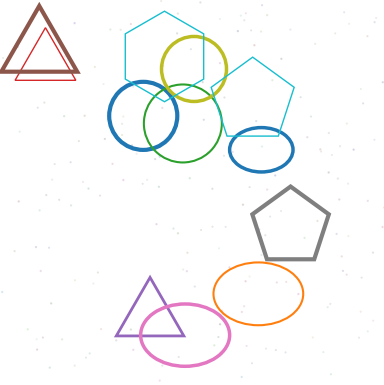[{"shape": "oval", "thickness": 2.5, "radius": 0.41, "center": [0.679, 0.611]}, {"shape": "circle", "thickness": 3, "radius": 0.44, "center": [0.372, 0.699]}, {"shape": "oval", "thickness": 1.5, "radius": 0.58, "center": [0.671, 0.237]}, {"shape": "circle", "thickness": 1.5, "radius": 0.51, "center": [0.475, 0.679]}, {"shape": "triangle", "thickness": 1, "radius": 0.46, "center": [0.118, 0.837]}, {"shape": "triangle", "thickness": 2, "radius": 0.51, "center": [0.39, 0.178]}, {"shape": "triangle", "thickness": 3, "radius": 0.57, "center": [0.102, 0.871]}, {"shape": "oval", "thickness": 2.5, "radius": 0.58, "center": [0.481, 0.13]}, {"shape": "pentagon", "thickness": 3, "radius": 0.52, "center": [0.755, 0.411]}, {"shape": "circle", "thickness": 2.5, "radius": 0.42, "center": [0.504, 0.821]}, {"shape": "hexagon", "thickness": 1, "radius": 0.59, "center": [0.427, 0.853]}, {"shape": "pentagon", "thickness": 1, "radius": 0.57, "center": [0.656, 0.738]}]